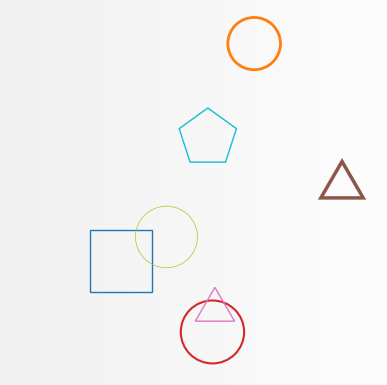[{"shape": "square", "thickness": 1, "radius": 0.4, "center": [0.313, 0.323]}, {"shape": "circle", "thickness": 2, "radius": 0.34, "center": [0.656, 0.887]}, {"shape": "circle", "thickness": 1.5, "radius": 0.41, "center": [0.548, 0.138]}, {"shape": "triangle", "thickness": 2.5, "radius": 0.32, "center": [0.883, 0.518]}, {"shape": "triangle", "thickness": 1, "radius": 0.29, "center": [0.555, 0.195]}, {"shape": "circle", "thickness": 0.5, "radius": 0.4, "center": [0.43, 0.385]}, {"shape": "pentagon", "thickness": 1, "radius": 0.39, "center": [0.536, 0.642]}]